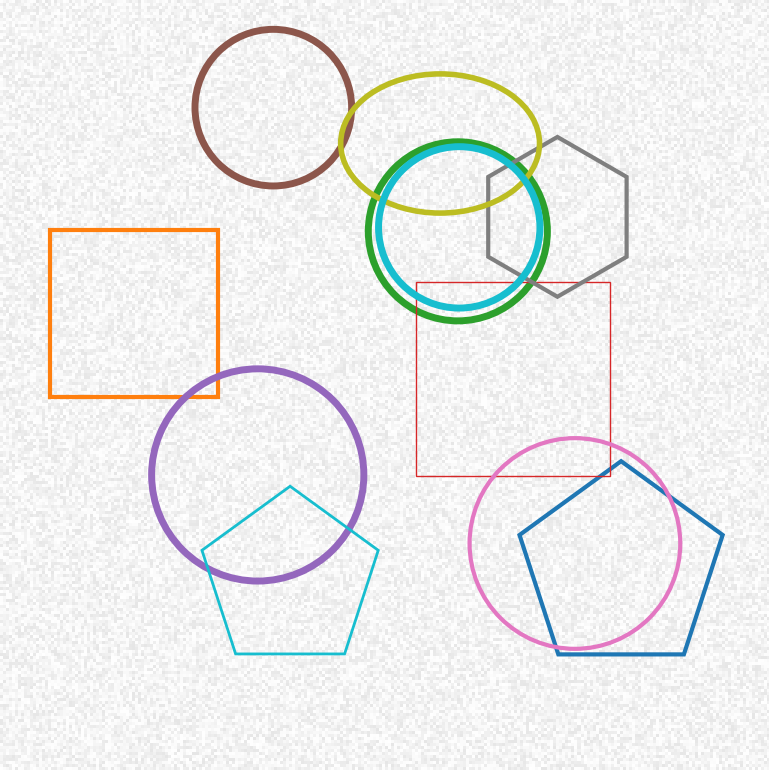[{"shape": "pentagon", "thickness": 1.5, "radius": 0.69, "center": [0.807, 0.262]}, {"shape": "square", "thickness": 1.5, "radius": 0.54, "center": [0.174, 0.593]}, {"shape": "circle", "thickness": 2.5, "radius": 0.58, "center": [0.595, 0.7]}, {"shape": "square", "thickness": 0.5, "radius": 0.63, "center": [0.667, 0.508]}, {"shape": "circle", "thickness": 2.5, "radius": 0.69, "center": [0.335, 0.383]}, {"shape": "circle", "thickness": 2.5, "radius": 0.51, "center": [0.355, 0.86]}, {"shape": "circle", "thickness": 1.5, "radius": 0.68, "center": [0.747, 0.294]}, {"shape": "hexagon", "thickness": 1.5, "radius": 0.52, "center": [0.724, 0.718]}, {"shape": "oval", "thickness": 2, "radius": 0.65, "center": [0.572, 0.814]}, {"shape": "pentagon", "thickness": 1, "radius": 0.6, "center": [0.377, 0.248]}, {"shape": "circle", "thickness": 2.5, "radius": 0.52, "center": [0.596, 0.705]}]